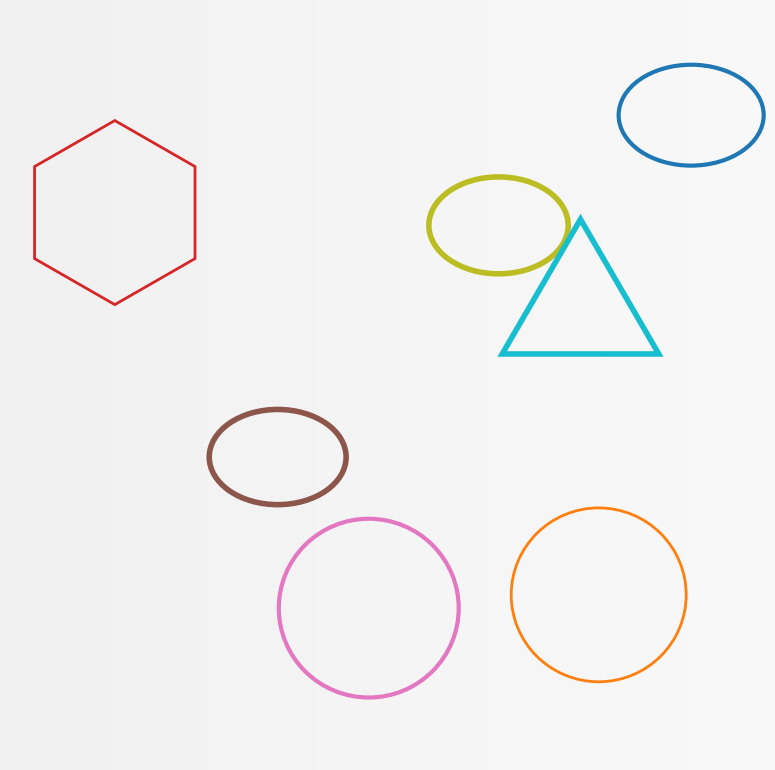[{"shape": "oval", "thickness": 1.5, "radius": 0.47, "center": [0.892, 0.85]}, {"shape": "circle", "thickness": 1, "radius": 0.56, "center": [0.773, 0.227]}, {"shape": "hexagon", "thickness": 1, "radius": 0.6, "center": [0.148, 0.724]}, {"shape": "oval", "thickness": 2, "radius": 0.44, "center": [0.358, 0.406]}, {"shape": "circle", "thickness": 1.5, "radius": 0.58, "center": [0.476, 0.21]}, {"shape": "oval", "thickness": 2, "radius": 0.45, "center": [0.643, 0.707]}, {"shape": "triangle", "thickness": 2, "radius": 0.58, "center": [0.749, 0.599]}]